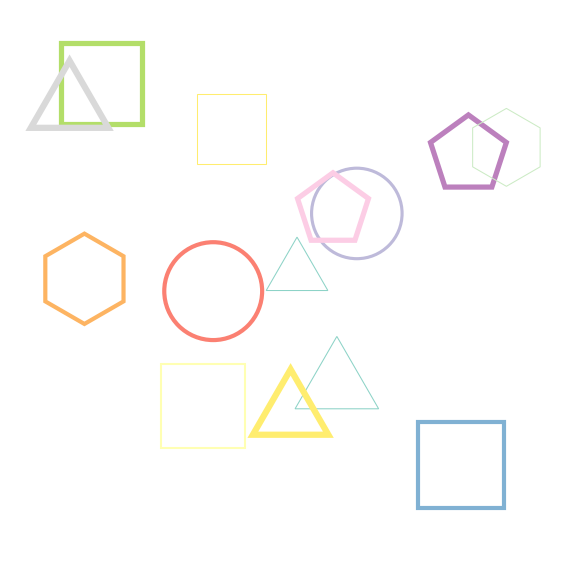[{"shape": "triangle", "thickness": 0.5, "radius": 0.42, "center": [0.583, 0.333]}, {"shape": "triangle", "thickness": 0.5, "radius": 0.31, "center": [0.514, 0.527]}, {"shape": "square", "thickness": 1, "radius": 0.36, "center": [0.352, 0.296]}, {"shape": "circle", "thickness": 1.5, "radius": 0.39, "center": [0.618, 0.63]}, {"shape": "circle", "thickness": 2, "radius": 0.42, "center": [0.369, 0.495]}, {"shape": "square", "thickness": 2, "radius": 0.37, "center": [0.798, 0.193]}, {"shape": "hexagon", "thickness": 2, "radius": 0.39, "center": [0.146, 0.516]}, {"shape": "square", "thickness": 2.5, "radius": 0.35, "center": [0.176, 0.854]}, {"shape": "pentagon", "thickness": 2.5, "radius": 0.32, "center": [0.577, 0.635]}, {"shape": "triangle", "thickness": 3, "radius": 0.39, "center": [0.12, 0.817]}, {"shape": "pentagon", "thickness": 2.5, "radius": 0.35, "center": [0.811, 0.731]}, {"shape": "hexagon", "thickness": 0.5, "radius": 0.34, "center": [0.877, 0.744]}, {"shape": "triangle", "thickness": 3, "radius": 0.38, "center": [0.503, 0.284]}, {"shape": "square", "thickness": 0.5, "radius": 0.3, "center": [0.401, 0.776]}]